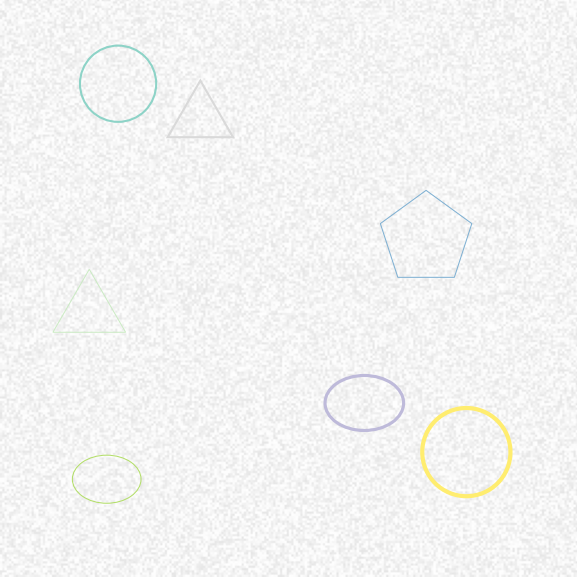[{"shape": "circle", "thickness": 1, "radius": 0.33, "center": [0.204, 0.854]}, {"shape": "oval", "thickness": 1.5, "radius": 0.34, "center": [0.631, 0.301]}, {"shape": "pentagon", "thickness": 0.5, "radius": 0.42, "center": [0.738, 0.586]}, {"shape": "oval", "thickness": 0.5, "radius": 0.3, "center": [0.185, 0.169]}, {"shape": "triangle", "thickness": 1, "radius": 0.33, "center": [0.347, 0.794]}, {"shape": "triangle", "thickness": 0.5, "radius": 0.36, "center": [0.155, 0.46]}, {"shape": "circle", "thickness": 2, "radius": 0.38, "center": [0.808, 0.216]}]